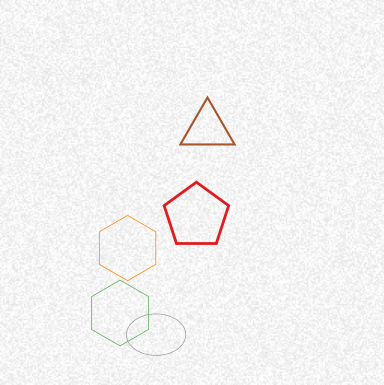[{"shape": "pentagon", "thickness": 2, "radius": 0.44, "center": [0.51, 0.439]}, {"shape": "hexagon", "thickness": 0.5, "radius": 0.43, "center": [0.312, 0.187]}, {"shape": "hexagon", "thickness": 0.5, "radius": 0.42, "center": [0.331, 0.356]}, {"shape": "triangle", "thickness": 1.5, "radius": 0.41, "center": [0.539, 0.665]}, {"shape": "oval", "thickness": 0.5, "radius": 0.39, "center": [0.405, 0.131]}]